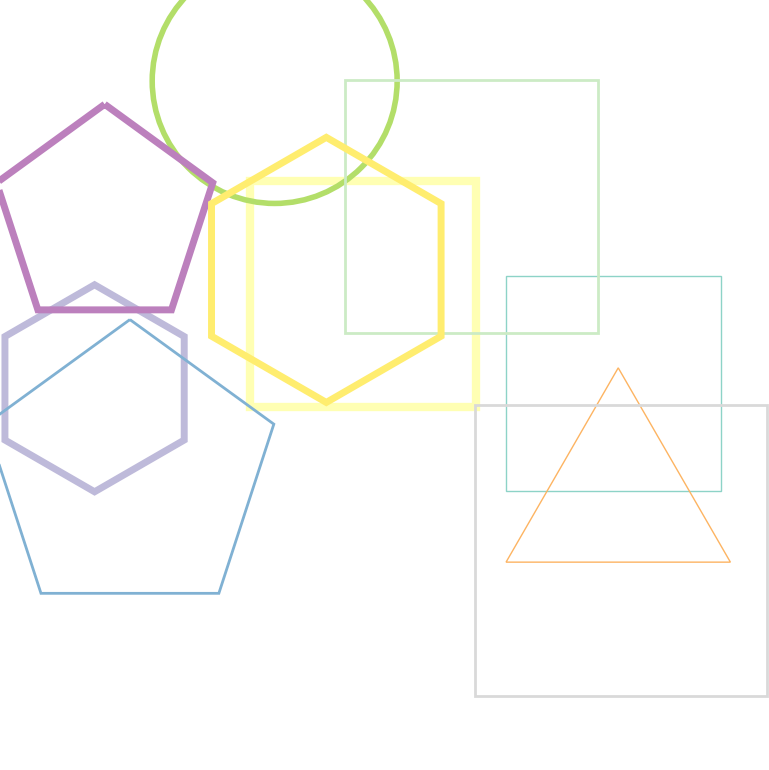[{"shape": "square", "thickness": 0.5, "radius": 0.7, "center": [0.796, 0.502]}, {"shape": "square", "thickness": 3, "radius": 0.73, "center": [0.471, 0.618]}, {"shape": "hexagon", "thickness": 2.5, "radius": 0.67, "center": [0.123, 0.496]}, {"shape": "pentagon", "thickness": 1, "radius": 0.98, "center": [0.169, 0.388]}, {"shape": "triangle", "thickness": 0.5, "radius": 0.84, "center": [0.803, 0.354]}, {"shape": "circle", "thickness": 2, "radius": 0.8, "center": [0.357, 0.895]}, {"shape": "square", "thickness": 1, "radius": 0.95, "center": [0.806, 0.285]}, {"shape": "pentagon", "thickness": 2.5, "radius": 0.74, "center": [0.136, 0.717]}, {"shape": "square", "thickness": 1, "radius": 0.82, "center": [0.613, 0.732]}, {"shape": "hexagon", "thickness": 2.5, "radius": 0.86, "center": [0.424, 0.649]}]